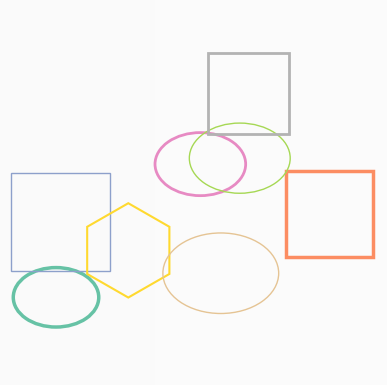[{"shape": "oval", "thickness": 2.5, "radius": 0.55, "center": [0.145, 0.228]}, {"shape": "square", "thickness": 2.5, "radius": 0.56, "center": [0.851, 0.445]}, {"shape": "square", "thickness": 1, "radius": 0.64, "center": [0.157, 0.423]}, {"shape": "oval", "thickness": 2, "radius": 0.58, "center": [0.517, 0.574]}, {"shape": "oval", "thickness": 1, "radius": 0.65, "center": [0.619, 0.589]}, {"shape": "hexagon", "thickness": 1.5, "radius": 0.61, "center": [0.331, 0.35]}, {"shape": "oval", "thickness": 1, "radius": 0.75, "center": [0.57, 0.29]}, {"shape": "square", "thickness": 2, "radius": 0.53, "center": [0.641, 0.756]}]